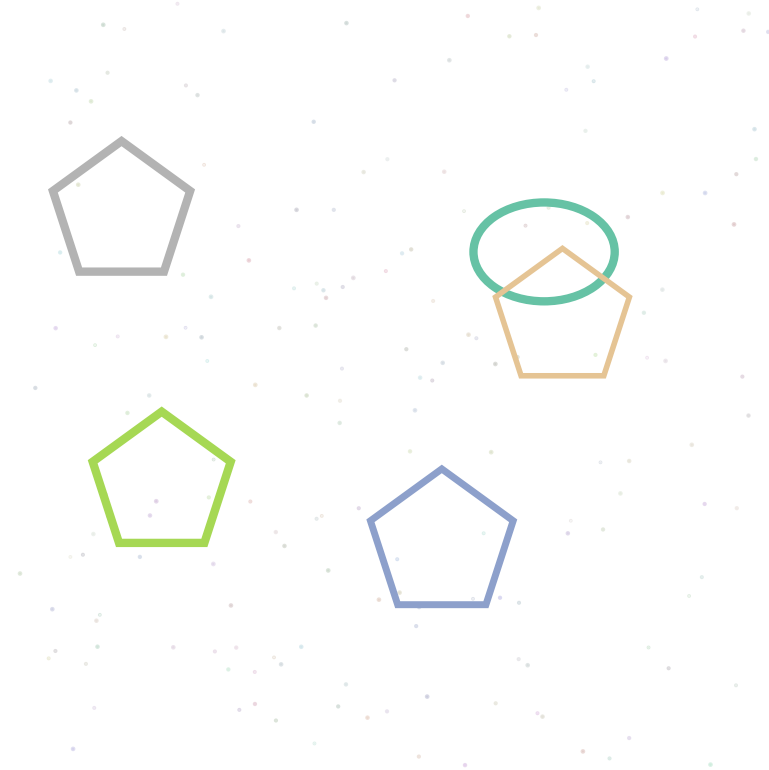[{"shape": "oval", "thickness": 3, "radius": 0.46, "center": [0.707, 0.673]}, {"shape": "pentagon", "thickness": 2.5, "radius": 0.49, "center": [0.574, 0.294]}, {"shape": "pentagon", "thickness": 3, "radius": 0.47, "center": [0.21, 0.371]}, {"shape": "pentagon", "thickness": 2, "radius": 0.46, "center": [0.73, 0.586]}, {"shape": "pentagon", "thickness": 3, "radius": 0.47, "center": [0.158, 0.723]}]